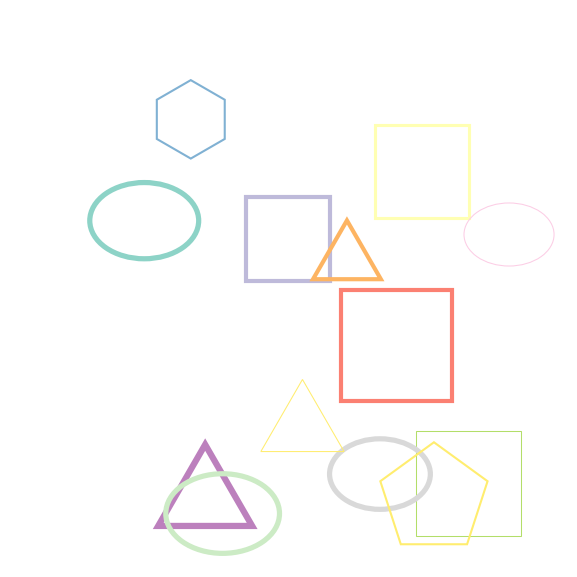[{"shape": "oval", "thickness": 2.5, "radius": 0.47, "center": [0.25, 0.617]}, {"shape": "square", "thickness": 1.5, "radius": 0.4, "center": [0.731, 0.702]}, {"shape": "square", "thickness": 2, "radius": 0.36, "center": [0.499, 0.585]}, {"shape": "square", "thickness": 2, "radius": 0.48, "center": [0.687, 0.4]}, {"shape": "hexagon", "thickness": 1, "radius": 0.34, "center": [0.33, 0.792]}, {"shape": "triangle", "thickness": 2, "radius": 0.34, "center": [0.601, 0.55]}, {"shape": "square", "thickness": 0.5, "radius": 0.45, "center": [0.811, 0.162]}, {"shape": "oval", "thickness": 0.5, "radius": 0.39, "center": [0.881, 0.593]}, {"shape": "oval", "thickness": 2.5, "radius": 0.44, "center": [0.658, 0.178]}, {"shape": "triangle", "thickness": 3, "radius": 0.47, "center": [0.355, 0.135]}, {"shape": "oval", "thickness": 2.5, "radius": 0.49, "center": [0.386, 0.11]}, {"shape": "pentagon", "thickness": 1, "radius": 0.49, "center": [0.751, 0.136]}, {"shape": "triangle", "thickness": 0.5, "radius": 0.42, "center": [0.524, 0.259]}]